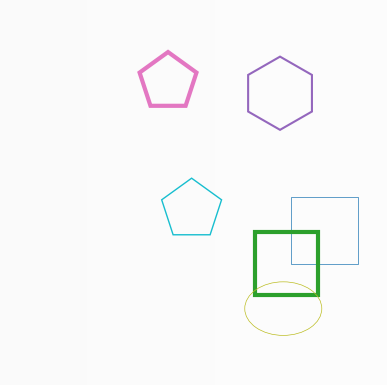[{"shape": "square", "thickness": 0.5, "radius": 0.43, "center": [0.838, 0.4]}, {"shape": "square", "thickness": 3, "radius": 0.41, "center": [0.738, 0.316]}, {"shape": "hexagon", "thickness": 1.5, "radius": 0.48, "center": [0.723, 0.758]}, {"shape": "pentagon", "thickness": 3, "radius": 0.39, "center": [0.434, 0.788]}, {"shape": "oval", "thickness": 0.5, "radius": 0.5, "center": [0.731, 0.198]}, {"shape": "pentagon", "thickness": 1, "radius": 0.41, "center": [0.494, 0.456]}]